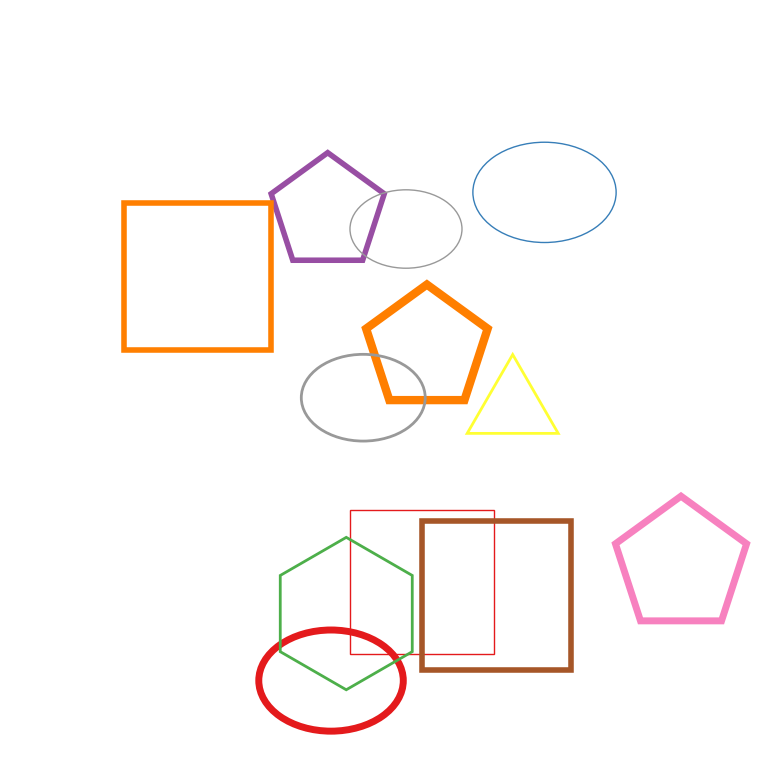[{"shape": "oval", "thickness": 2.5, "radius": 0.47, "center": [0.43, 0.116]}, {"shape": "square", "thickness": 0.5, "radius": 0.47, "center": [0.548, 0.244]}, {"shape": "oval", "thickness": 0.5, "radius": 0.47, "center": [0.707, 0.75]}, {"shape": "hexagon", "thickness": 1, "radius": 0.49, "center": [0.45, 0.203]}, {"shape": "pentagon", "thickness": 2, "radius": 0.39, "center": [0.426, 0.724]}, {"shape": "square", "thickness": 2, "radius": 0.48, "center": [0.256, 0.641]}, {"shape": "pentagon", "thickness": 3, "radius": 0.41, "center": [0.554, 0.548]}, {"shape": "triangle", "thickness": 1, "radius": 0.34, "center": [0.666, 0.471]}, {"shape": "square", "thickness": 2, "radius": 0.48, "center": [0.645, 0.226]}, {"shape": "pentagon", "thickness": 2.5, "radius": 0.45, "center": [0.884, 0.266]}, {"shape": "oval", "thickness": 1, "radius": 0.4, "center": [0.472, 0.483]}, {"shape": "oval", "thickness": 0.5, "radius": 0.36, "center": [0.527, 0.703]}]